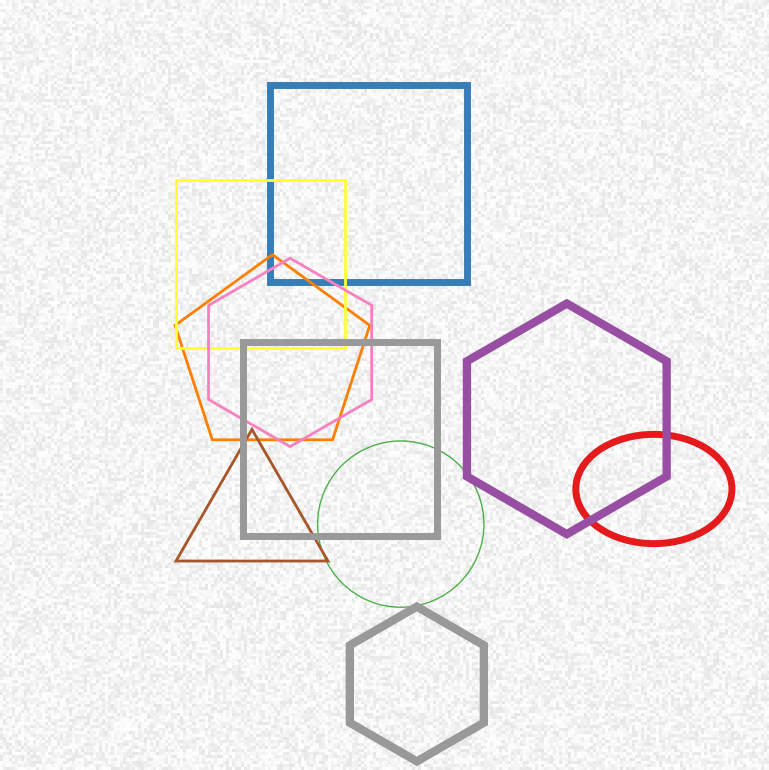[{"shape": "oval", "thickness": 2.5, "radius": 0.51, "center": [0.849, 0.365]}, {"shape": "square", "thickness": 2.5, "radius": 0.64, "center": [0.479, 0.762]}, {"shape": "circle", "thickness": 0.5, "radius": 0.54, "center": [0.52, 0.319]}, {"shape": "hexagon", "thickness": 3, "radius": 0.75, "center": [0.736, 0.456]}, {"shape": "pentagon", "thickness": 1, "radius": 0.66, "center": [0.354, 0.536]}, {"shape": "square", "thickness": 1, "radius": 0.55, "center": [0.338, 0.658]}, {"shape": "triangle", "thickness": 1, "radius": 0.57, "center": [0.327, 0.328]}, {"shape": "hexagon", "thickness": 1, "radius": 0.61, "center": [0.377, 0.542]}, {"shape": "hexagon", "thickness": 3, "radius": 0.5, "center": [0.541, 0.112]}, {"shape": "square", "thickness": 2.5, "radius": 0.63, "center": [0.441, 0.43]}]